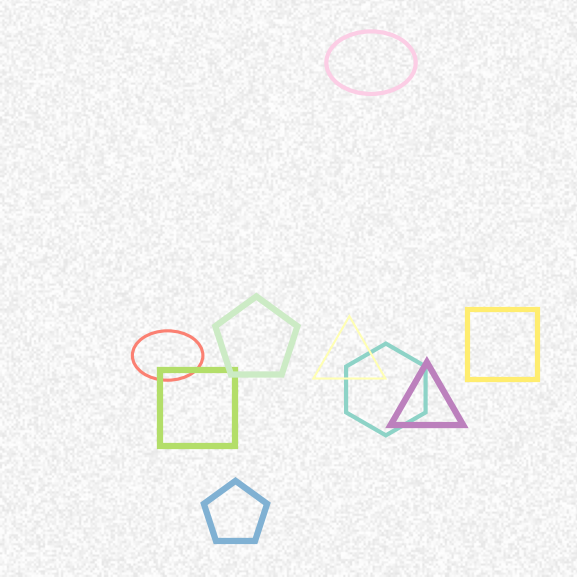[{"shape": "hexagon", "thickness": 2, "radius": 0.4, "center": [0.668, 0.325]}, {"shape": "triangle", "thickness": 1, "radius": 0.36, "center": [0.605, 0.38]}, {"shape": "oval", "thickness": 1.5, "radius": 0.31, "center": [0.29, 0.384]}, {"shape": "pentagon", "thickness": 3, "radius": 0.29, "center": [0.408, 0.109]}, {"shape": "square", "thickness": 3, "radius": 0.33, "center": [0.343, 0.293]}, {"shape": "oval", "thickness": 2, "radius": 0.39, "center": [0.642, 0.891]}, {"shape": "triangle", "thickness": 3, "radius": 0.36, "center": [0.739, 0.299]}, {"shape": "pentagon", "thickness": 3, "radius": 0.37, "center": [0.444, 0.411]}, {"shape": "square", "thickness": 2.5, "radius": 0.3, "center": [0.87, 0.403]}]